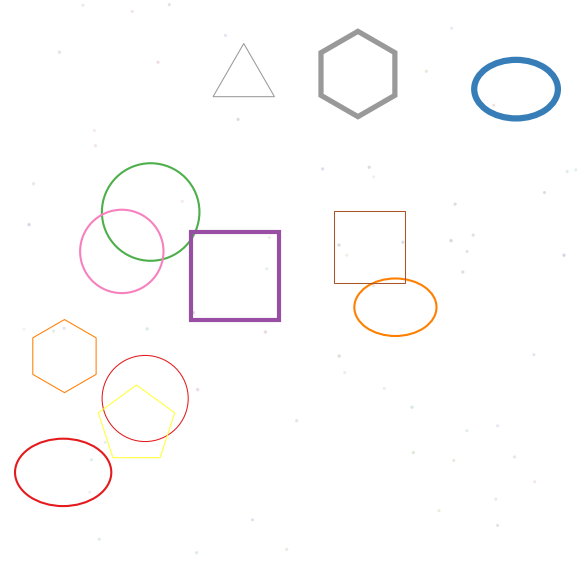[{"shape": "oval", "thickness": 1, "radius": 0.42, "center": [0.109, 0.181]}, {"shape": "circle", "thickness": 0.5, "radius": 0.37, "center": [0.251, 0.309]}, {"shape": "oval", "thickness": 3, "radius": 0.36, "center": [0.894, 0.845]}, {"shape": "circle", "thickness": 1, "radius": 0.42, "center": [0.261, 0.632]}, {"shape": "square", "thickness": 2, "radius": 0.38, "center": [0.407, 0.52]}, {"shape": "oval", "thickness": 1, "radius": 0.36, "center": [0.685, 0.467]}, {"shape": "hexagon", "thickness": 0.5, "radius": 0.32, "center": [0.112, 0.383]}, {"shape": "pentagon", "thickness": 0.5, "radius": 0.35, "center": [0.236, 0.263]}, {"shape": "square", "thickness": 0.5, "radius": 0.31, "center": [0.64, 0.572]}, {"shape": "circle", "thickness": 1, "radius": 0.36, "center": [0.211, 0.564]}, {"shape": "triangle", "thickness": 0.5, "radius": 0.31, "center": [0.422, 0.862]}, {"shape": "hexagon", "thickness": 2.5, "radius": 0.37, "center": [0.62, 0.871]}]